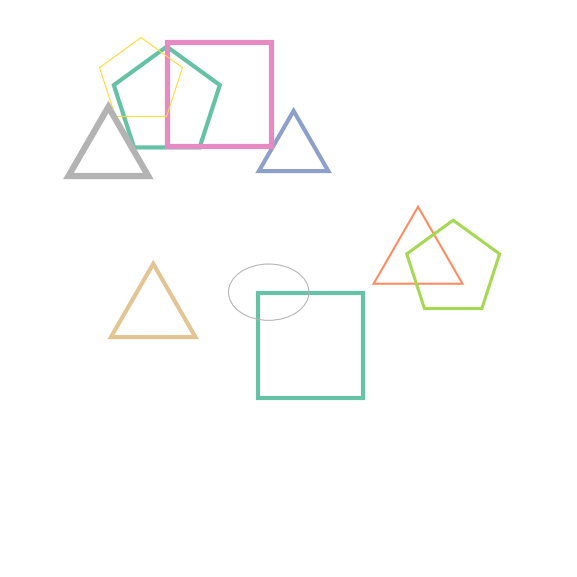[{"shape": "pentagon", "thickness": 2, "radius": 0.48, "center": [0.289, 0.822]}, {"shape": "square", "thickness": 2, "radius": 0.46, "center": [0.537, 0.401]}, {"shape": "triangle", "thickness": 1, "radius": 0.44, "center": [0.724, 0.552]}, {"shape": "triangle", "thickness": 2, "radius": 0.35, "center": [0.508, 0.738]}, {"shape": "square", "thickness": 2.5, "radius": 0.45, "center": [0.379, 0.836]}, {"shape": "pentagon", "thickness": 1.5, "radius": 0.42, "center": [0.785, 0.533]}, {"shape": "pentagon", "thickness": 0.5, "radius": 0.38, "center": [0.244, 0.859]}, {"shape": "triangle", "thickness": 2, "radius": 0.42, "center": [0.265, 0.458]}, {"shape": "triangle", "thickness": 3, "radius": 0.4, "center": [0.188, 0.734]}, {"shape": "oval", "thickness": 0.5, "radius": 0.35, "center": [0.465, 0.493]}]